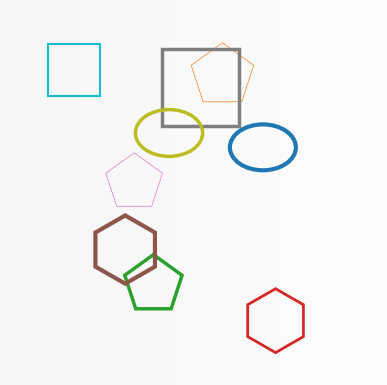[{"shape": "oval", "thickness": 3, "radius": 0.43, "center": [0.678, 0.617]}, {"shape": "pentagon", "thickness": 0.5, "radius": 0.42, "center": [0.574, 0.804]}, {"shape": "pentagon", "thickness": 2.5, "radius": 0.39, "center": [0.396, 0.261]}, {"shape": "hexagon", "thickness": 2, "radius": 0.41, "center": [0.711, 0.167]}, {"shape": "hexagon", "thickness": 3, "radius": 0.44, "center": [0.323, 0.352]}, {"shape": "pentagon", "thickness": 0.5, "radius": 0.38, "center": [0.346, 0.526]}, {"shape": "square", "thickness": 2.5, "radius": 0.49, "center": [0.518, 0.773]}, {"shape": "oval", "thickness": 2.5, "radius": 0.43, "center": [0.436, 0.655]}, {"shape": "square", "thickness": 1.5, "radius": 0.33, "center": [0.191, 0.818]}]